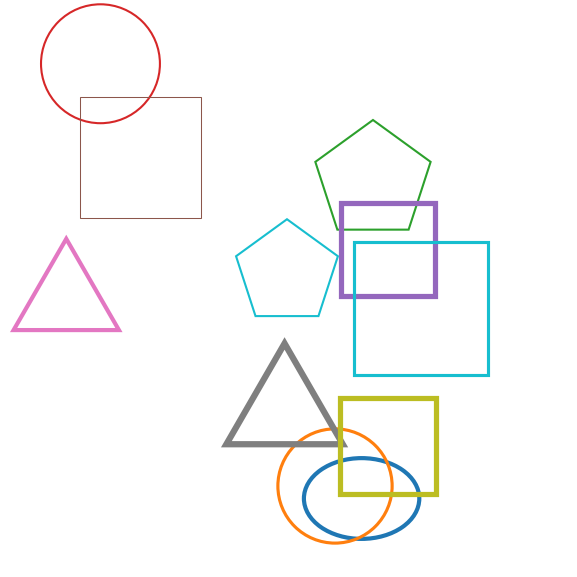[{"shape": "oval", "thickness": 2, "radius": 0.5, "center": [0.626, 0.136]}, {"shape": "circle", "thickness": 1.5, "radius": 0.49, "center": [0.58, 0.158]}, {"shape": "pentagon", "thickness": 1, "radius": 0.52, "center": [0.646, 0.686]}, {"shape": "circle", "thickness": 1, "radius": 0.51, "center": [0.174, 0.889]}, {"shape": "square", "thickness": 2.5, "radius": 0.4, "center": [0.672, 0.567]}, {"shape": "square", "thickness": 0.5, "radius": 0.52, "center": [0.244, 0.727]}, {"shape": "triangle", "thickness": 2, "radius": 0.53, "center": [0.115, 0.48]}, {"shape": "triangle", "thickness": 3, "radius": 0.58, "center": [0.493, 0.288]}, {"shape": "square", "thickness": 2.5, "radius": 0.41, "center": [0.672, 0.227]}, {"shape": "square", "thickness": 1.5, "radius": 0.58, "center": [0.729, 0.465]}, {"shape": "pentagon", "thickness": 1, "radius": 0.46, "center": [0.497, 0.527]}]